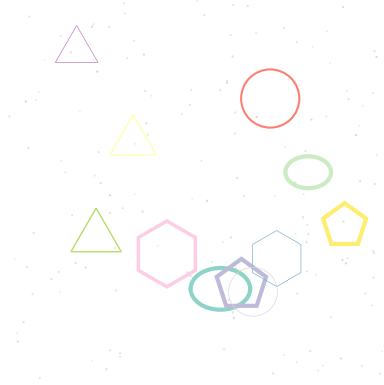[{"shape": "oval", "thickness": 3, "radius": 0.39, "center": [0.572, 0.25]}, {"shape": "triangle", "thickness": 1, "radius": 0.35, "center": [0.346, 0.633]}, {"shape": "pentagon", "thickness": 3, "radius": 0.34, "center": [0.627, 0.26]}, {"shape": "circle", "thickness": 1.5, "radius": 0.38, "center": [0.702, 0.744]}, {"shape": "hexagon", "thickness": 0.5, "radius": 0.36, "center": [0.719, 0.328]}, {"shape": "triangle", "thickness": 1, "radius": 0.38, "center": [0.25, 0.384]}, {"shape": "hexagon", "thickness": 2.5, "radius": 0.43, "center": [0.433, 0.34]}, {"shape": "circle", "thickness": 0.5, "radius": 0.32, "center": [0.657, 0.242]}, {"shape": "triangle", "thickness": 0.5, "radius": 0.32, "center": [0.199, 0.87]}, {"shape": "oval", "thickness": 3, "radius": 0.3, "center": [0.801, 0.553]}, {"shape": "pentagon", "thickness": 3, "radius": 0.29, "center": [0.895, 0.414]}]